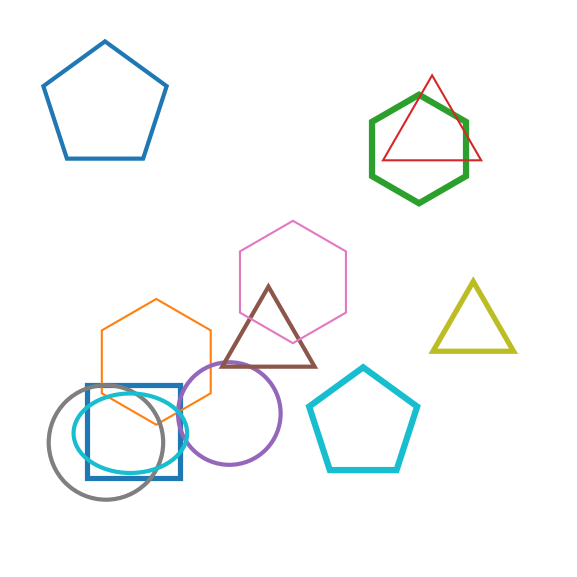[{"shape": "square", "thickness": 2.5, "radius": 0.4, "center": [0.231, 0.252]}, {"shape": "pentagon", "thickness": 2, "radius": 0.56, "center": [0.182, 0.815]}, {"shape": "hexagon", "thickness": 1, "radius": 0.54, "center": [0.271, 0.373]}, {"shape": "hexagon", "thickness": 3, "radius": 0.47, "center": [0.726, 0.741]}, {"shape": "triangle", "thickness": 1, "radius": 0.49, "center": [0.748, 0.771]}, {"shape": "circle", "thickness": 2, "radius": 0.44, "center": [0.397, 0.283]}, {"shape": "triangle", "thickness": 2, "radius": 0.46, "center": [0.465, 0.41]}, {"shape": "hexagon", "thickness": 1, "radius": 0.53, "center": [0.507, 0.511]}, {"shape": "circle", "thickness": 2, "radius": 0.5, "center": [0.183, 0.233]}, {"shape": "triangle", "thickness": 2.5, "radius": 0.4, "center": [0.82, 0.431]}, {"shape": "oval", "thickness": 2, "radius": 0.49, "center": [0.226, 0.249]}, {"shape": "pentagon", "thickness": 3, "radius": 0.49, "center": [0.629, 0.265]}]